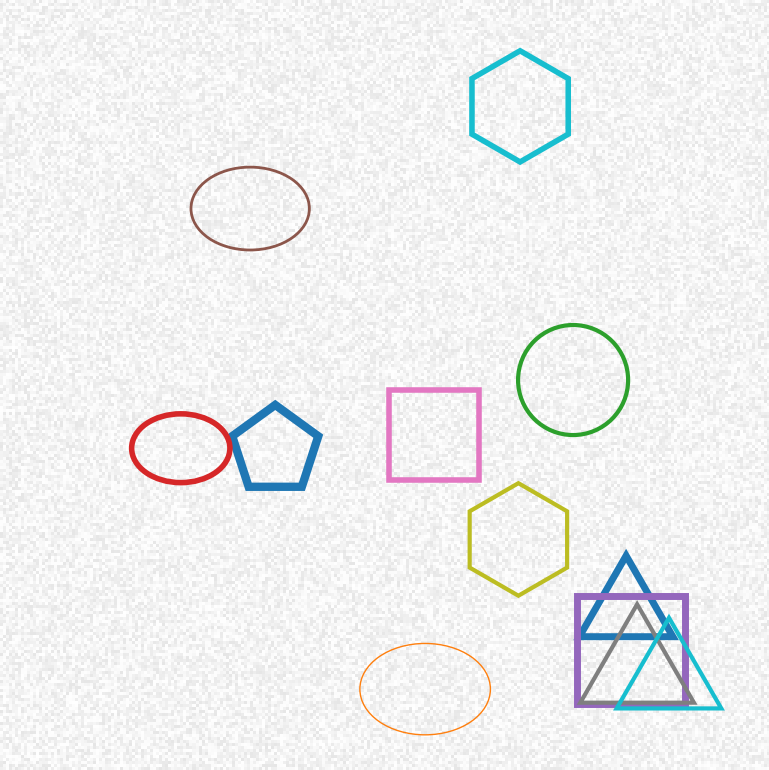[{"shape": "pentagon", "thickness": 3, "radius": 0.29, "center": [0.357, 0.415]}, {"shape": "triangle", "thickness": 2.5, "radius": 0.35, "center": [0.813, 0.208]}, {"shape": "oval", "thickness": 0.5, "radius": 0.42, "center": [0.552, 0.105]}, {"shape": "circle", "thickness": 1.5, "radius": 0.36, "center": [0.744, 0.506]}, {"shape": "oval", "thickness": 2, "radius": 0.32, "center": [0.235, 0.418]}, {"shape": "square", "thickness": 2.5, "radius": 0.35, "center": [0.82, 0.156]}, {"shape": "oval", "thickness": 1, "radius": 0.38, "center": [0.325, 0.729]}, {"shape": "square", "thickness": 2, "radius": 0.29, "center": [0.564, 0.435]}, {"shape": "triangle", "thickness": 1.5, "radius": 0.43, "center": [0.827, 0.13]}, {"shape": "hexagon", "thickness": 1.5, "radius": 0.37, "center": [0.673, 0.299]}, {"shape": "hexagon", "thickness": 2, "radius": 0.36, "center": [0.675, 0.862]}, {"shape": "triangle", "thickness": 1.5, "radius": 0.39, "center": [0.869, 0.119]}]